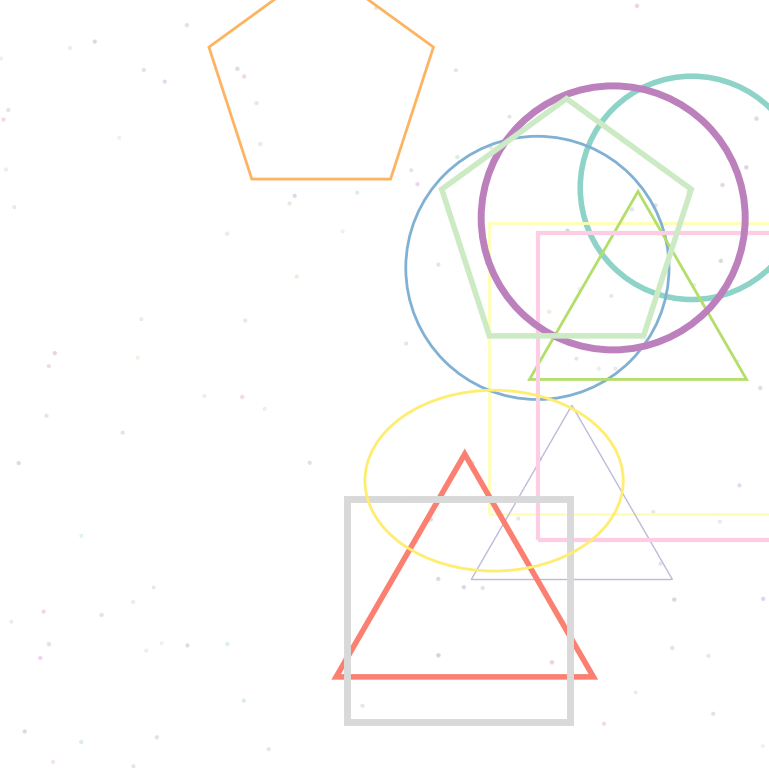[{"shape": "circle", "thickness": 2, "radius": 0.73, "center": [0.899, 0.756]}, {"shape": "square", "thickness": 1, "radius": 0.94, "center": [0.824, 0.521]}, {"shape": "triangle", "thickness": 0.5, "radius": 0.75, "center": [0.743, 0.323]}, {"shape": "triangle", "thickness": 2, "radius": 0.96, "center": [0.604, 0.217]}, {"shape": "circle", "thickness": 1, "radius": 0.85, "center": [0.698, 0.652]}, {"shape": "pentagon", "thickness": 1, "radius": 0.77, "center": [0.417, 0.891]}, {"shape": "triangle", "thickness": 1, "radius": 0.81, "center": [0.829, 0.589]}, {"shape": "square", "thickness": 1.5, "radius": 1.0, "center": [0.898, 0.498]}, {"shape": "square", "thickness": 2.5, "radius": 0.73, "center": [0.595, 0.207]}, {"shape": "circle", "thickness": 2.5, "radius": 0.86, "center": [0.796, 0.717]}, {"shape": "pentagon", "thickness": 2, "radius": 0.85, "center": [0.736, 0.702]}, {"shape": "oval", "thickness": 1, "radius": 0.84, "center": [0.642, 0.376]}]